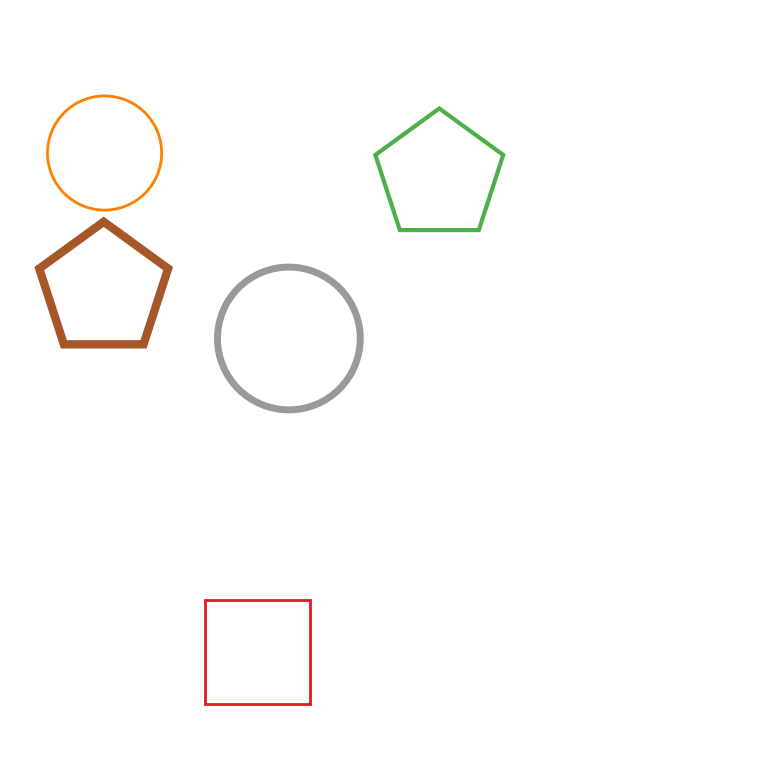[{"shape": "square", "thickness": 1, "radius": 0.34, "center": [0.334, 0.153]}, {"shape": "pentagon", "thickness": 1.5, "radius": 0.44, "center": [0.571, 0.772]}, {"shape": "circle", "thickness": 1, "radius": 0.37, "center": [0.136, 0.801]}, {"shape": "pentagon", "thickness": 3, "radius": 0.44, "center": [0.135, 0.624]}, {"shape": "circle", "thickness": 2.5, "radius": 0.46, "center": [0.375, 0.56]}]